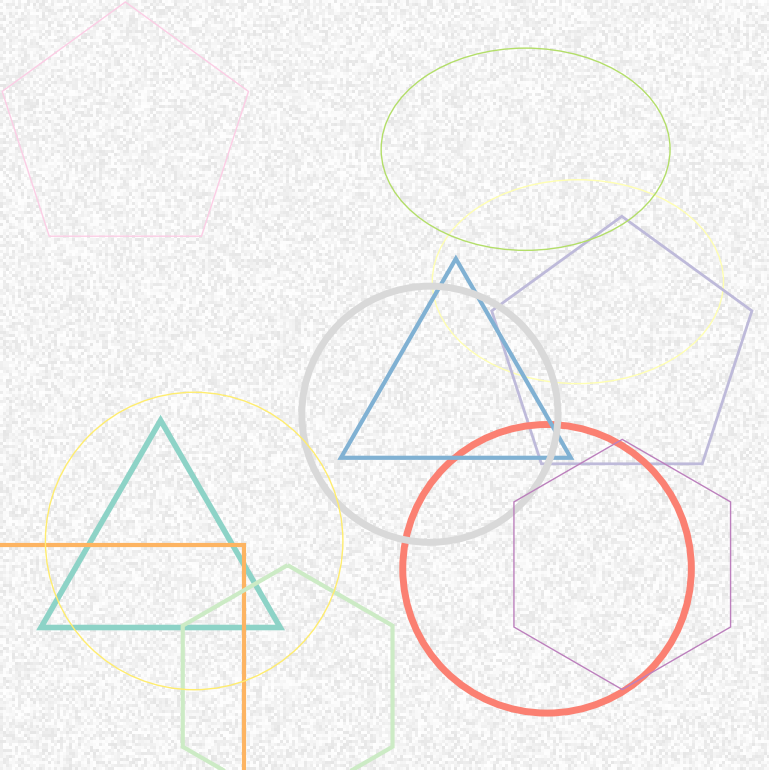[{"shape": "triangle", "thickness": 2, "radius": 0.9, "center": [0.209, 0.275]}, {"shape": "oval", "thickness": 0.5, "radius": 0.95, "center": [0.751, 0.634]}, {"shape": "pentagon", "thickness": 1, "radius": 0.89, "center": [0.808, 0.541]}, {"shape": "circle", "thickness": 2.5, "radius": 0.94, "center": [0.71, 0.261]}, {"shape": "triangle", "thickness": 1.5, "radius": 0.86, "center": [0.592, 0.492]}, {"shape": "square", "thickness": 1.5, "radius": 0.88, "center": [0.142, 0.116]}, {"shape": "oval", "thickness": 0.5, "radius": 0.94, "center": [0.683, 0.806]}, {"shape": "pentagon", "thickness": 0.5, "radius": 0.84, "center": [0.163, 0.829]}, {"shape": "circle", "thickness": 2.5, "radius": 0.83, "center": [0.558, 0.462]}, {"shape": "hexagon", "thickness": 0.5, "radius": 0.81, "center": [0.808, 0.267]}, {"shape": "hexagon", "thickness": 1.5, "radius": 0.79, "center": [0.374, 0.109]}, {"shape": "circle", "thickness": 0.5, "radius": 0.97, "center": [0.252, 0.297]}]